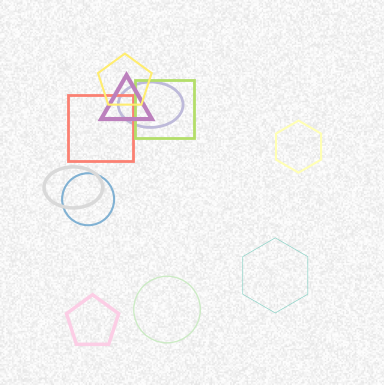[{"shape": "hexagon", "thickness": 0.5, "radius": 0.49, "center": [0.715, 0.285]}, {"shape": "hexagon", "thickness": 1.5, "radius": 0.34, "center": [0.775, 0.619]}, {"shape": "oval", "thickness": 2, "radius": 0.42, "center": [0.391, 0.728]}, {"shape": "square", "thickness": 2, "radius": 0.43, "center": [0.261, 0.668]}, {"shape": "circle", "thickness": 1.5, "radius": 0.34, "center": [0.229, 0.482]}, {"shape": "square", "thickness": 2, "radius": 0.38, "center": [0.427, 0.717]}, {"shape": "pentagon", "thickness": 2.5, "radius": 0.36, "center": [0.24, 0.163]}, {"shape": "oval", "thickness": 2.5, "radius": 0.38, "center": [0.191, 0.513]}, {"shape": "triangle", "thickness": 3, "radius": 0.38, "center": [0.329, 0.729]}, {"shape": "circle", "thickness": 1, "radius": 0.43, "center": [0.434, 0.196]}, {"shape": "pentagon", "thickness": 1.5, "radius": 0.37, "center": [0.324, 0.787]}]